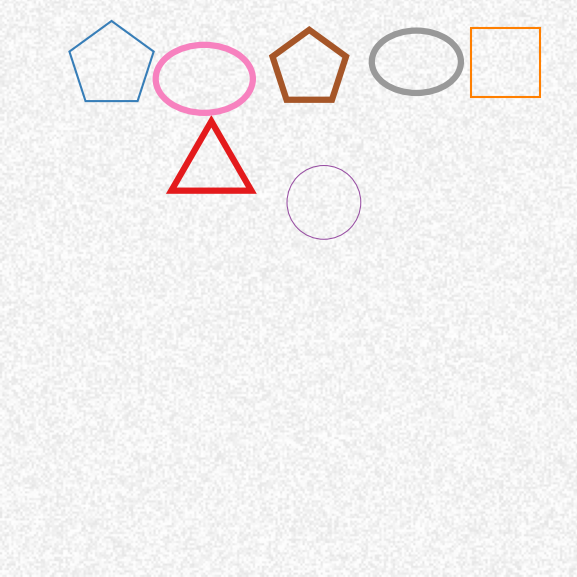[{"shape": "triangle", "thickness": 3, "radius": 0.4, "center": [0.366, 0.709]}, {"shape": "pentagon", "thickness": 1, "radius": 0.38, "center": [0.193, 0.886]}, {"shape": "circle", "thickness": 0.5, "radius": 0.32, "center": [0.561, 0.649]}, {"shape": "square", "thickness": 1, "radius": 0.3, "center": [0.876, 0.891]}, {"shape": "pentagon", "thickness": 3, "radius": 0.33, "center": [0.536, 0.881]}, {"shape": "oval", "thickness": 3, "radius": 0.42, "center": [0.354, 0.863]}, {"shape": "oval", "thickness": 3, "radius": 0.39, "center": [0.721, 0.892]}]